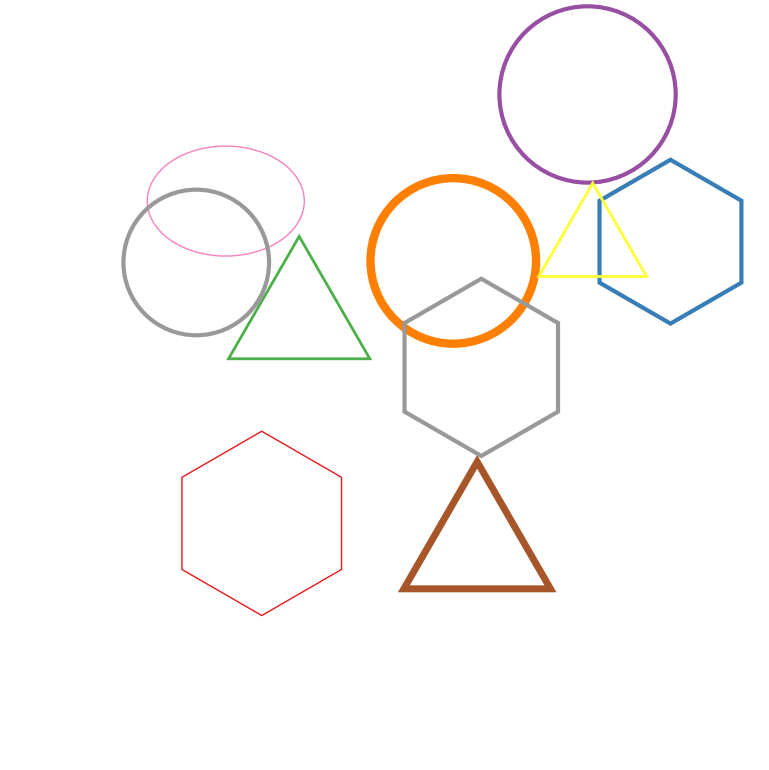[{"shape": "hexagon", "thickness": 0.5, "radius": 0.6, "center": [0.34, 0.32]}, {"shape": "hexagon", "thickness": 1.5, "radius": 0.53, "center": [0.871, 0.686]}, {"shape": "triangle", "thickness": 1, "radius": 0.53, "center": [0.389, 0.587]}, {"shape": "circle", "thickness": 1.5, "radius": 0.57, "center": [0.763, 0.877]}, {"shape": "circle", "thickness": 3, "radius": 0.54, "center": [0.589, 0.661]}, {"shape": "triangle", "thickness": 1, "radius": 0.4, "center": [0.77, 0.681]}, {"shape": "triangle", "thickness": 2.5, "radius": 0.55, "center": [0.62, 0.29]}, {"shape": "oval", "thickness": 0.5, "radius": 0.51, "center": [0.293, 0.739]}, {"shape": "circle", "thickness": 1.5, "radius": 0.47, "center": [0.255, 0.659]}, {"shape": "hexagon", "thickness": 1.5, "radius": 0.58, "center": [0.625, 0.523]}]